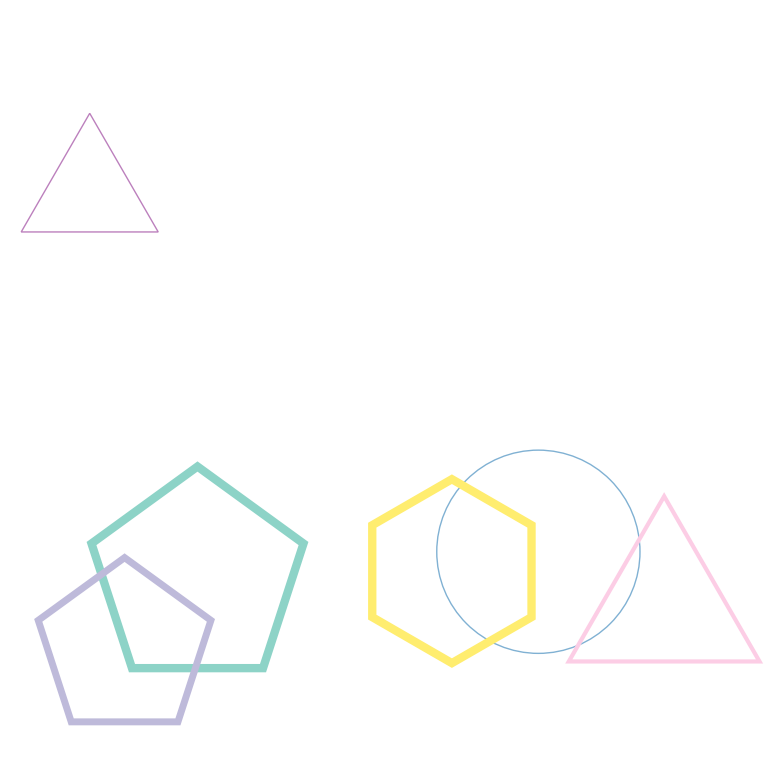[{"shape": "pentagon", "thickness": 3, "radius": 0.72, "center": [0.256, 0.249]}, {"shape": "pentagon", "thickness": 2.5, "radius": 0.59, "center": [0.162, 0.158]}, {"shape": "circle", "thickness": 0.5, "radius": 0.66, "center": [0.699, 0.283]}, {"shape": "triangle", "thickness": 1.5, "radius": 0.71, "center": [0.863, 0.212]}, {"shape": "triangle", "thickness": 0.5, "radius": 0.51, "center": [0.117, 0.75]}, {"shape": "hexagon", "thickness": 3, "radius": 0.6, "center": [0.587, 0.258]}]